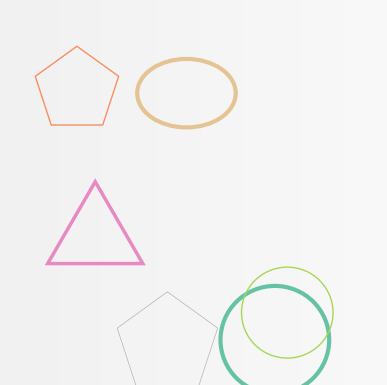[{"shape": "circle", "thickness": 3, "radius": 0.7, "center": [0.709, 0.117]}, {"shape": "pentagon", "thickness": 1, "radius": 0.57, "center": [0.199, 0.767]}, {"shape": "triangle", "thickness": 2.5, "radius": 0.71, "center": [0.246, 0.386]}, {"shape": "circle", "thickness": 1, "radius": 0.59, "center": [0.741, 0.188]}, {"shape": "oval", "thickness": 3, "radius": 0.64, "center": [0.481, 0.758]}, {"shape": "pentagon", "thickness": 0.5, "radius": 0.68, "center": [0.432, 0.106]}]